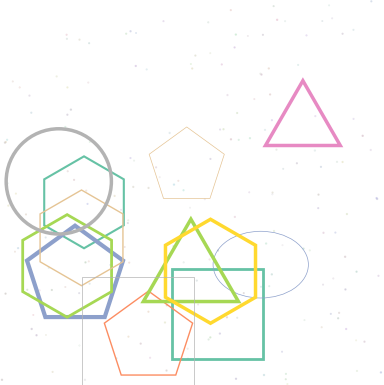[{"shape": "square", "thickness": 2, "radius": 0.59, "center": [0.564, 0.185]}, {"shape": "hexagon", "thickness": 1.5, "radius": 0.6, "center": [0.218, 0.475]}, {"shape": "pentagon", "thickness": 1, "radius": 0.6, "center": [0.386, 0.123]}, {"shape": "oval", "thickness": 0.5, "radius": 0.62, "center": [0.677, 0.313]}, {"shape": "pentagon", "thickness": 3, "radius": 0.66, "center": [0.195, 0.283]}, {"shape": "triangle", "thickness": 2.5, "radius": 0.56, "center": [0.787, 0.678]}, {"shape": "hexagon", "thickness": 2, "radius": 0.67, "center": [0.174, 0.309]}, {"shape": "triangle", "thickness": 2.5, "radius": 0.71, "center": [0.496, 0.288]}, {"shape": "hexagon", "thickness": 2.5, "radius": 0.68, "center": [0.547, 0.295]}, {"shape": "hexagon", "thickness": 1, "radius": 0.62, "center": [0.212, 0.382]}, {"shape": "pentagon", "thickness": 0.5, "radius": 0.51, "center": [0.485, 0.568]}, {"shape": "circle", "thickness": 2.5, "radius": 0.68, "center": [0.153, 0.529]}, {"shape": "square", "thickness": 0.5, "radius": 0.73, "center": [0.358, 0.135]}]